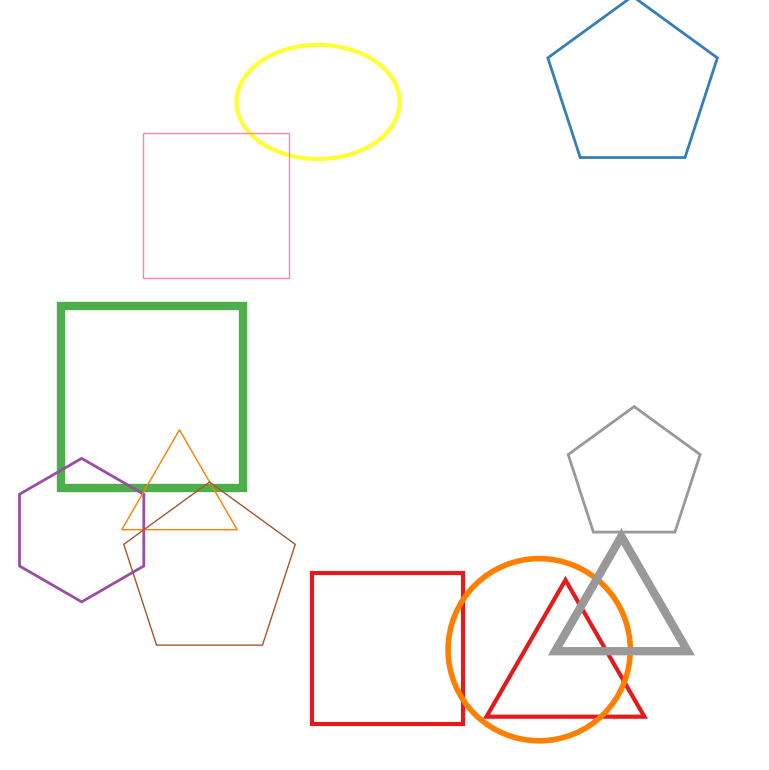[{"shape": "triangle", "thickness": 1.5, "radius": 0.59, "center": [0.734, 0.128]}, {"shape": "square", "thickness": 1.5, "radius": 0.49, "center": [0.504, 0.158]}, {"shape": "pentagon", "thickness": 1, "radius": 0.58, "center": [0.822, 0.889]}, {"shape": "square", "thickness": 3, "radius": 0.59, "center": [0.198, 0.485]}, {"shape": "hexagon", "thickness": 1, "radius": 0.47, "center": [0.106, 0.312]}, {"shape": "circle", "thickness": 2, "radius": 0.59, "center": [0.7, 0.156]}, {"shape": "triangle", "thickness": 0.5, "radius": 0.43, "center": [0.233, 0.355]}, {"shape": "oval", "thickness": 1.5, "radius": 0.53, "center": [0.413, 0.868]}, {"shape": "pentagon", "thickness": 0.5, "radius": 0.59, "center": [0.272, 0.257]}, {"shape": "square", "thickness": 0.5, "radius": 0.47, "center": [0.281, 0.733]}, {"shape": "pentagon", "thickness": 1, "radius": 0.45, "center": [0.824, 0.382]}, {"shape": "triangle", "thickness": 3, "radius": 0.5, "center": [0.807, 0.204]}]